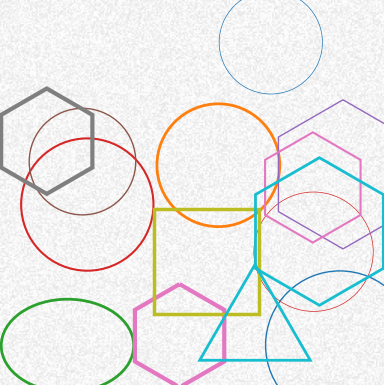[{"shape": "circle", "thickness": 1, "radius": 0.96, "center": [0.883, 0.103]}, {"shape": "circle", "thickness": 0.5, "radius": 0.67, "center": [0.703, 0.89]}, {"shape": "circle", "thickness": 2, "radius": 0.8, "center": [0.567, 0.571]}, {"shape": "oval", "thickness": 2, "radius": 0.86, "center": [0.175, 0.102]}, {"shape": "circle", "thickness": 1.5, "radius": 0.86, "center": [0.227, 0.469]}, {"shape": "circle", "thickness": 0.5, "radius": 0.78, "center": [0.814, 0.346]}, {"shape": "hexagon", "thickness": 1, "radius": 0.97, "center": [0.891, 0.547]}, {"shape": "circle", "thickness": 1, "radius": 0.69, "center": [0.214, 0.58]}, {"shape": "hexagon", "thickness": 1.5, "radius": 0.72, "center": [0.813, 0.513]}, {"shape": "hexagon", "thickness": 3, "radius": 0.67, "center": [0.466, 0.128]}, {"shape": "hexagon", "thickness": 3, "radius": 0.68, "center": [0.121, 0.633]}, {"shape": "square", "thickness": 2.5, "radius": 0.68, "center": [0.537, 0.321]}, {"shape": "triangle", "thickness": 2, "radius": 0.83, "center": [0.662, 0.147]}, {"shape": "hexagon", "thickness": 2, "radius": 0.96, "center": [0.83, 0.399]}]